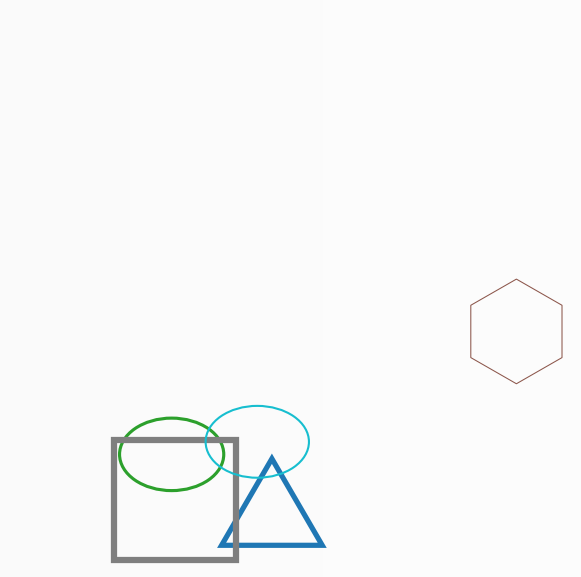[{"shape": "triangle", "thickness": 2.5, "radius": 0.5, "center": [0.468, 0.105]}, {"shape": "oval", "thickness": 1.5, "radius": 0.45, "center": [0.295, 0.212]}, {"shape": "hexagon", "thickness": 0.5, "radius": 0.45, "center": [0.888, 0.425]}, {"shape": "square", "thickness": 3, "radius": 0.52, "center": [0.301, 0.133]}, {"shape": "oval", "thickness": 1, "radius": 0.44, "center": [0.443, 0.234]}]